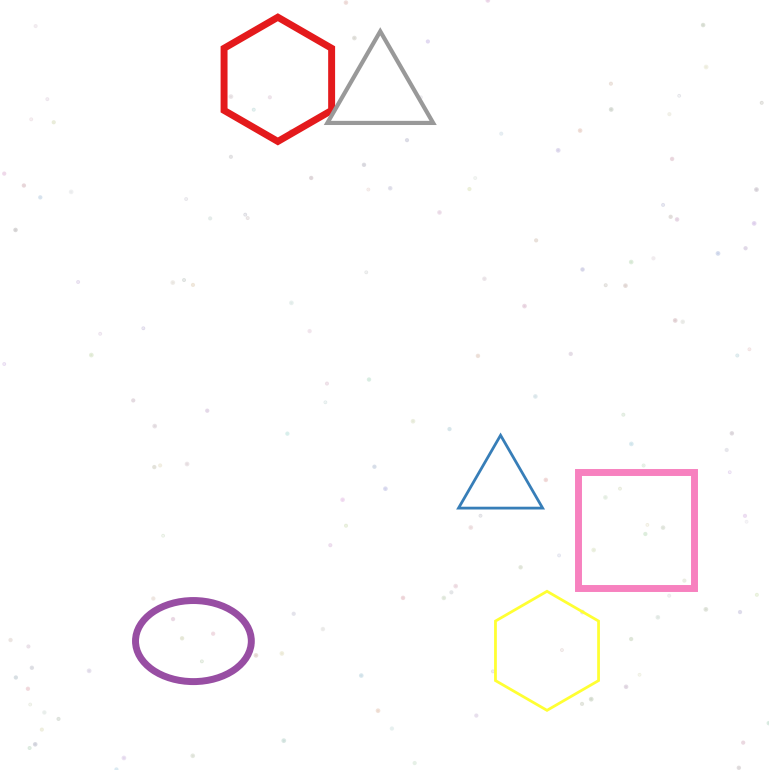[{"shape": "hexagon", "thickness": 2.5, "radius": 0.4, "center": [0.361, 0.897]}, {"shape": "triangle", "thickness": 1, "radius": 0.32, "center": [0.65, 0.372]}, {"shape": "oval", "thickness": 2.5, "radius": 0.38, "center": [0.251, 0.167]}, {"shape": "hexagon", "thickness": 1, "radius": 0.39, "center": [0.71, 0.155]}, {"shape": "square", "thickness": 2.5, "radius": 0.38, "center": [0.826, 0.311]}, {"shape": "triangle", "thickness": 1.5, "radius": 0.4, "center": [0.494, 0.88]}]